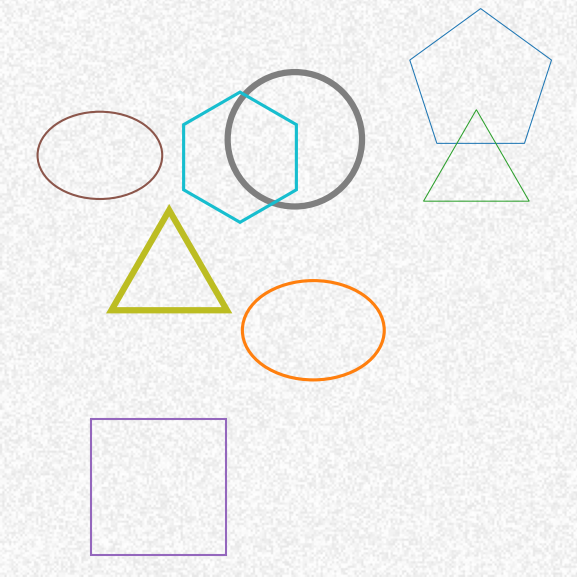[{"shape": "pentagon", "thickness": 0.5, "radius": 0.65, "center": [0.832, 0.855]}, {"shape": "oval", "thickness": 1.5, "radius": 0.61, "center": [0.543, 0.427]}, {"shape": "triangle", "thickness": 0.5, "radius": 0.53, "center": [0.825, 0.704]}, {"shape": "square", "thickness": 1, "radius": 0.59, "center": [0.275, 0.156]}, {"shape": "oval", "thickness": 1, "radius": 0.54, "center": [0.173, 0.73]}, {"shape": "circle", "thickness": 3, "radius": 0.58, "center": [0.511, 0.758]}, {"shape": "triangle", "thickness": 3, "radius": 0.58, "center": [0.293, 0.52]}, {"shape": "hexagon", "thickness": 1.5, "radius": 0.56, "center": [0.416, 0.727]}]